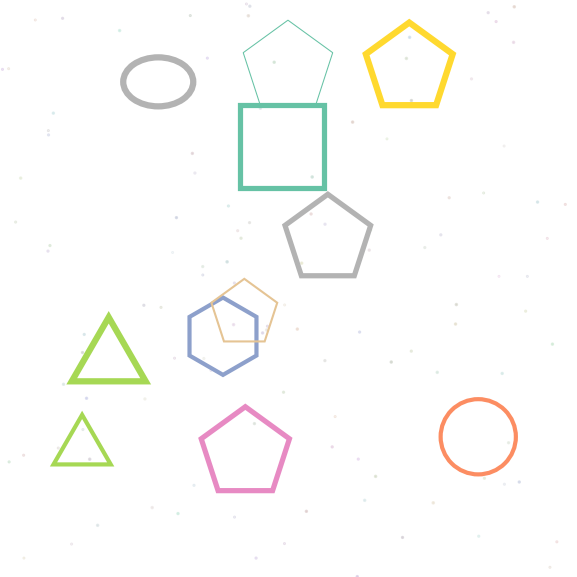[{"shape": "pentagon", "thickness": 0.5, "radius": 0.41, "center": [0.499, 0.883]}, {"shape": "square", "thickness": 2.5, "radius": 0.36, "center": [0.489, 0.745]}, {"shape": "circle", "thickness": 2, "radius": 0.33, "center": [0.828, 0.243]}, {"shape": "hexagon", "thickness": 2, "radius": 0.33, "center": [0.386, 0.417]}, {"shape": "pentagon", "thickness": 2.5, "radius": 0.4, "center": [0.425, 0.215]}, {"shape": "triangle", "thickness": 3, "radius": 0.37, "center": [0.188, 0.376]}, {"shape": "triangle", "thickness": 2, "radius": 0.29, "center": [0.142, 0.224]}, {"shape": "pentagon", "thickness": 3, "radius": 0.4, "center": [0.709, 0.881]}, {"shape": "pentagon", "thickness": 1, "radius": 0.3, "center": [0.423, 0.456]}, {"shape": "oval", "thickness": 3, "radius": 0.3, "center": [0.274, 0.857]}, {"shape": "pentagon", "thickness": 2.5, "radius": 0.39, "center": [0.568, 0.585]}]